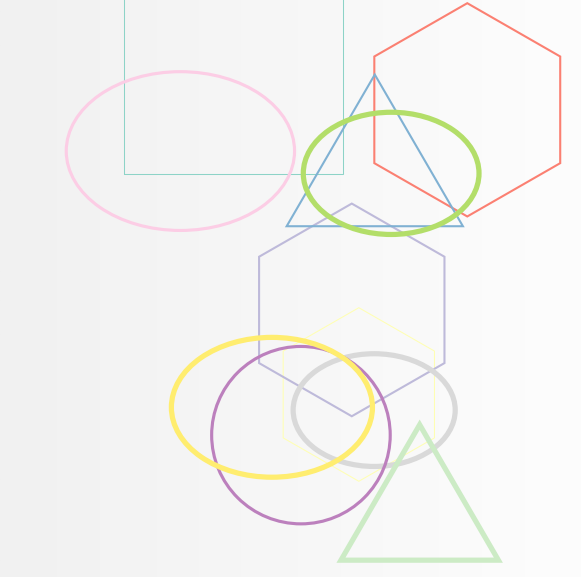[{"shape": "square", "thickness": 0.5, "radius": 0.94, "center": [0.402, 0.886]}, {"shape": "hexagon", "thickness": 0.5, "radius": 0.75, "center": [0.617, 0.316]}, {"shape": "hexagon", "thickness": 1, "radius": 0.92, "center": [0.605, 0.462]}, {"shape": "hexagon", "thickness": 1, "radius": 0.92, "center": [0.804, 0.809]}, {"shape": "triangle", "thickness": 1, "radius": 0.88, "center": [0.645, 0.695]}, {"shape": "oval", "thickness": 2.5, "radius": 0.76, "center": [0.673, 0.699]}, {"shape": "oval", "thickness": 1.5, "radius": 0.98, "center": [0.31, 0.738]}, {"shape": "oval", "thickness": 2.5, "radius": 0.7, "center": [0.644, 0.289]}, {"shape": "circle", "thickness": 1.5, "radius": 0.77, "center": [0.518, 0.246]}, {"shape": "triangle", "thickness": 2.5, "radius": 0.78, "center": [0.722, 0.107]}, {"shape": "oval", "thickness": 2.5, "radius": 0.86, "center": [0.468, 0.294]}]